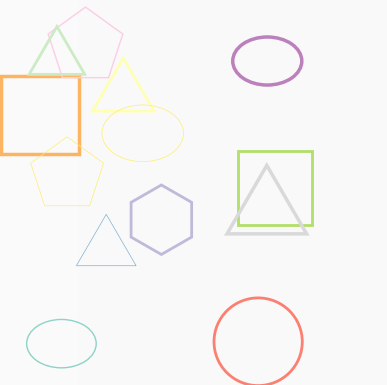[{"shape": "oval", "thickness": 1, "radius": 0.45, "center": [0.159, 0.107]}, {"shape": "triangle", "thickness": 2, "radius": 0.46, "center": [0.318, 0.757]}, {"shape": "hexagon", "thickness": 2, "radius": 0.45, "center": [0.416, 0.429]}, {"shape": "circle", "thickness": 2, "radius": 0.57, "center": [0.666, 0.112]}, {"shape": "triangle", "thickness": 0.5, "radius": 0.45, "center": [0.274, 0.354]}, {"shape": "square", "thickness": 2.5, "radius": 0.51, "center": [0.103, 0.701]}, {"shape": "square", "thickness": 2, "radius": 0.48, "center": [0.709, 0.511]}, {"shape": "pentagon", "thickness": 1, "radius": 0.51, "center": [0.221, 0.88]}, {"shape": "triangle", "thickness": 2.5, "radius": 0.59, "center": [0.688, 0.452]}, {"shape": "oval", "thickness": 2.5, "radius": 0.45, "center": [0.69, 0.842]}, {"shape": "triangle", "thickness": 2, "radius": 0.41, "center": [0.147, 0.848]}, {"shape": "oval", "thickness": 0.5, "radius": 0.53, "center": [0.368, 0.654]}, {"shape": "pentagon", "thickness": 0.5, "radius": 0.49, "center": [0.173, 0.546]}]